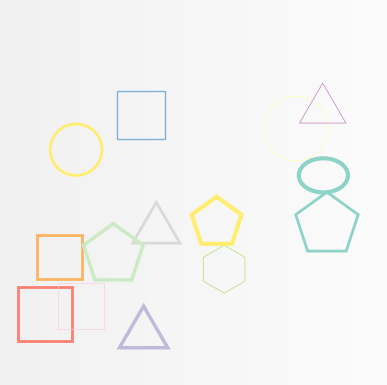[{"shape": "pentagon", "thickness": 2, "radius": 0.42, "center": [0.844, 0.416]}, {"shape": "oval", "thickness": 3, "radius": 0.32, "center": [0.835, 0.544]}, {"shape": "circle", "thickness": 0.5, "radius": 0.42, "center": [0.763, 0.666]}, {"shape": "triangle", "thickness": 2.5, "radius": 0.36, "center": [0.371, 0.133]}, {"shape": "square", "thickness": 2, "radius": 0.35, "center": [0.117, 0.185]}, {"shape": "square", "thickness": 1, "radius": 0.31, "center": [0.363, 0.701]}, {"shape": "square", "thickness": 2, "radius": 0.29, "center": [0.153, 0.332]}, {"shape": "hexagon", "thickness": 0.5, "radius": 0.31, "center": [0.578, 0.301]}, {"shape": "square", "thickness": 0.5, "radius": 0.3, "center": [0.208, 0.206]}, {"shape": "triangle", "thickness": 2, "radius": 0.35, "center": [0.403, 0.404]}, {"shape": "triangle", "thickness": 0.5, "radius": 0.35, "center": [0.833, 0.715]}, {"shape": "pentagon", "thickness": 2.5, "radius": 0.4, "center": [0.292, 0.338]}, {"shape": "pentagon", "thickness": 3, "radius": 0.34, "center": [0.559, 0.421]}, {"shape": "circle", "thickness": 2, "radius": 0.33, "center": [0.196, 0.611]}]